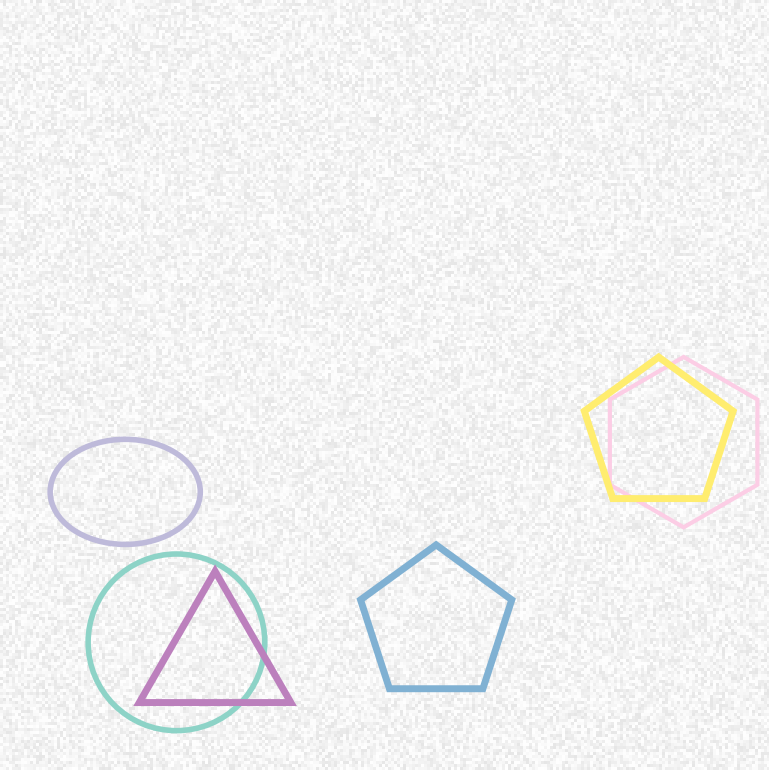[{"shape": "circle", "thickness": 2, "radius": 0.57, "center": [0.229, 0.166]}, {"shape": "oval", "thickness": 2, "radius": 0.49, "center": [0.163, 0.361]}, {"shape": "pentagon", "thickness": 2.5, "radius": 0.52, "center": [0.566, 0.189]}, {"shape": "hexagon", "thickness": 1.5, "radius": 0.55, "center": [0.888, 0.426]}, {"shape": "triangle", "thickness": 2.5, "radius": 0.57, "center": [0.279, 0.144]}, {"shape": "pentagon", "thickness": 2.5, "radius": 0.51, "center": [0.855, 0.435]}]